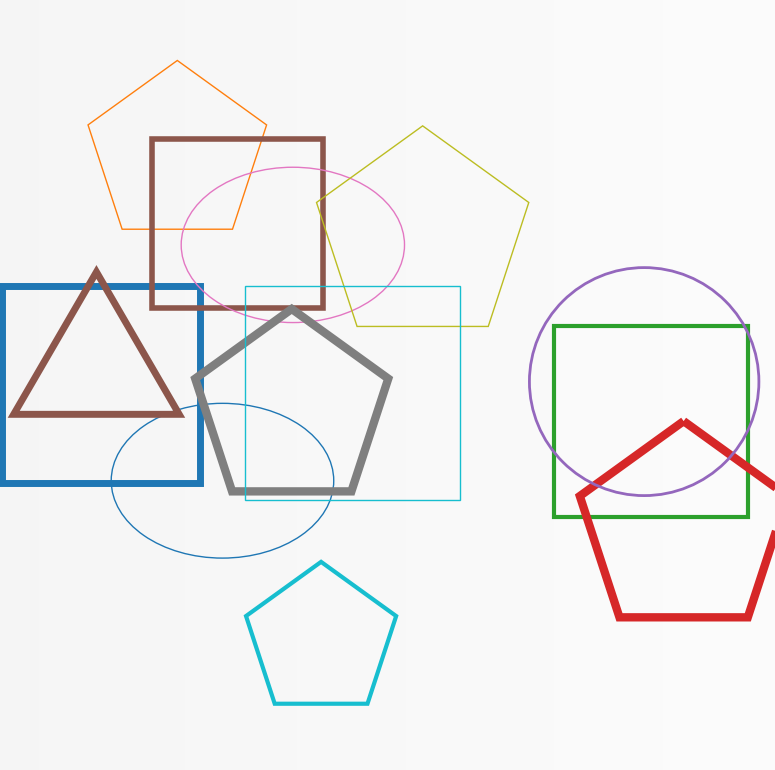[{"shape": "oval", "thickness": 0.5, "radius": 0.72, "center": [0.287, 0.376]}, {"shape": "square", "thickness": 2.5, "radius": 0.64, "center": [0.13, 0.501]}, {"shape": "pentagon", "thickness": 0.5, "radius": 0.61, "center": [0.229, 0.8]}, {"shape": "square", "thickness": 1.5, "radius": 0.62, "center": [0.84, 0.453]}, {"shape": "pentagon", "thickness": 3, "radius": 0.7, "center": [0.882, 0.312]}, {"shape": "circle", "thickness": 1, "radius": 0.74, "center": [0.831, 0.504]}, {"shape": "square", "thickness": 2, "radius": 0.55, "center": [0.306, 0.71]}, {"shape": "triangle", "thickness": 2.5, "radius": 0.62, "center": [0.124, 0.524]}, {"shape": "oval", "thickness": 0.5, "radius": 0.72, "center": [0.378, 0.682]}, {"shape": "pentagon", "thickness": 3, "radius": 0.65, "center": [0.376, 0.468]}, {"shape": "pentagon", "thickness": 0.5, "radius": 0.72, "center": [0.545, 0.693]}, {"shape": "pentagon", "thickness": 1.5, "radius": 0.51, "center": [0.414, 0.168]}, {"shape": "square", "thickness": 0.5, "radius": 0.69, "center": [0.454, 0.489]}]